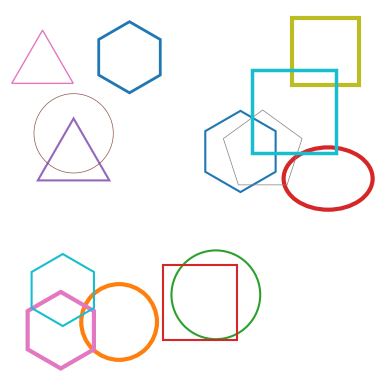[{"shape": "hexagon", "thickness": 2, "radius": 0.46, "center": [0.336, 0.851]}, {"shape": "hexagon", "thickness": 1.5, "radius": 0.53, "center": [0.625, 0.607]}, {"shape": "circle", "thickness": 3, "radius": 0.49, "center": [0.309, 0.164]}, {"shape": "circle", "thickness": 1.5, "radius": 0.58, "center": [0.561, 0.234]}, {"shape": "square", "thickness": 1.5, "radius": 0.48, "center": [0.519, 0.214]}, {"shape": "oval", "thickness": 3, "radius": 0.58, "center": [0.852, 0.536]}, {"shape": "triangle", "thickness": 1.5, "radius": 0.54, "center": [0.191, 0.585]}, {"shape": "circle", "thickness": 0.5, "radius": 0.52, "center": [0.191, 0.654]}, {"shape": "triangle", "thickness": 1, "radius": 0.46, "center": [0.11, 0.83]}, {"shape": "hexagon", "thickness": 3, "radius": 0.5, "center": [0.158, 0.142]}, {"shape": "pentagon", "thickness": 0.5, "radius": 0.54, "center": [0.682, 0.607]}, {"shape": "square", "thickness": 3, "radius": 0.44, "center": [0.845, 0.866]}, {"shape": "square", "thickness": 2.5, "radius": 0.54, "center": [0.763, 0.71]}, {"shape": "hexagon", "thickness": 1.5, "radius": 0.47, "center": [0.163, 0.247]}]